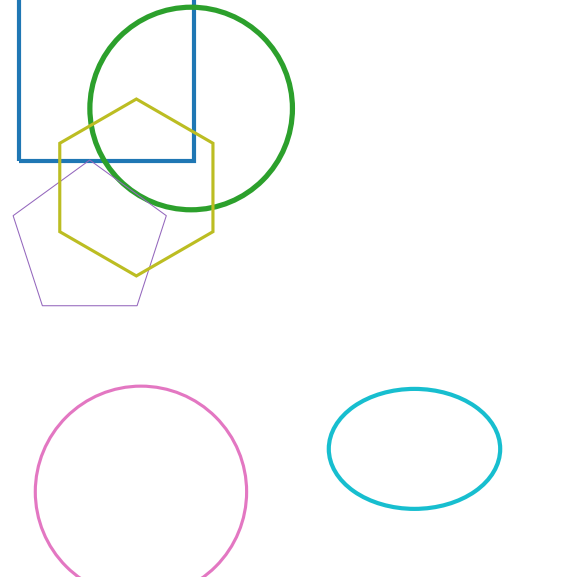[{"shape": "square", "thickness": 2, "radius": 0.76, "center": [0.184, 0.873]}, {"shape": "circle", "thickness": 2.5, "radius": 0.88, "center": [0.331, 0.811]}, {"shape": "pentagon", "thickness": 0.5, "radius": 0.7, "center": [0.155, 0.583]}, {"shape": "circle", "thickness": 1.5, "radius": 0.91, "center": [0.244, 0.148]}, {"shape": "hexagon", "thickness": 1.5, "radius": 0.77, "center": [0.236, 0.674]}, {"shape": "oval", "thickness": 2, "radius": 0.74, "center": [0.718, 0.222]}]